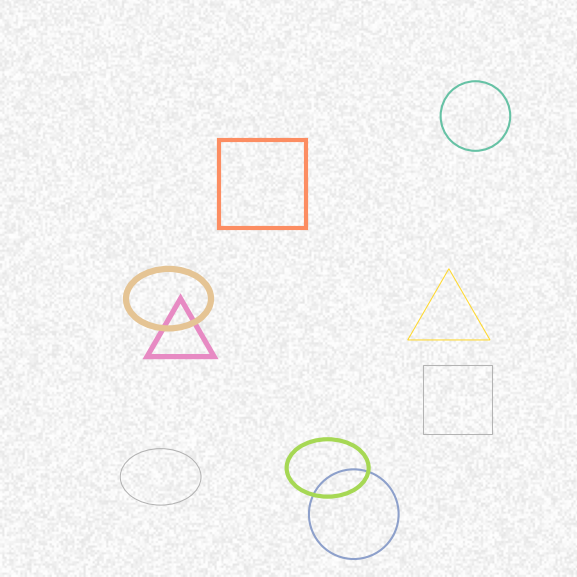[{"shape": "circle", "thickness": 1, "radius": 0.3, "center": [0.823, 0.798]}, {"shape": "square", "thickness": 2, "radius": 0.38, "center": [0.455, 0.681]}, {"shape": "circle", "thickness": 1, "radius": 0.39, "center": [0.613, 0.109]}, {"shape": "triangle", "thickness": 2.5, "radius": 0.34, "center": [0.313, 0.415]}, {"shape": "oval", "thickness": 2, "radius": 0.36, "center": [0.567, 0.189]}, {"shape": "triangle", "thickness": 0.5, "radius": 0.41, "center": [0.777, 0.452]}, {"shape": "oval", "thickness": 3, "radius": 0.37, "center": [0.292, 0.482]}, {"shape": "oval", "thickness": 0.5, "radius": 0.35, "center": [0.278, 0.173]}, {"shape": "square", "thickness": 0.5, "radius": 0.3, "center": [0.793, 0.307]}]